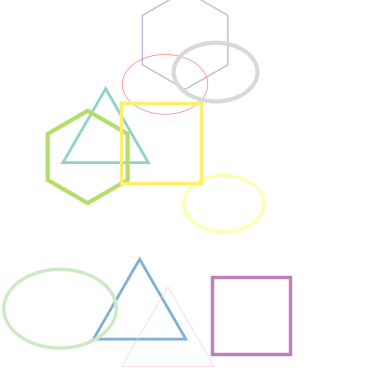[{"shape": "triangle", "thickness": 2, "radius": 0.64, "center": [0.274, 0.642]}, {"shape": "oval", "thickness": 2.5, "radius": 0.52, "center": [0.581, 0.471]}, {"shape": "hexagon", "thickness": 1, "radius": 0.64, "center": [0.481, 0.896]}, {"shape": "oval", "thickness": 0.5, "radius": 0.55, "center": [0.429, 0.781]}, {"shape": "triangle", "thickness": 2, "radius": 0.69, "center": [0.363, 0.188]}, {"shape": "hexagon", "thickness": 3, "radius": 0.6, "center": [0.228, 0.592]}, {"shape": "triangle", "thickness": 0.5, "radius": 0.69, "center": [0.436, 0.117]}, {"shape": "oval", "thickness": 3, "radius": 0.54, "center": [0.56, 0.813]}, {"shape": "square", "thickness": 2.5, "radius": 0.5, "center": [0.652, 0.18]}, {"shape": "oval", "thickness": 2.5, "radius": 0.73, "center": [0.156, 0.198]}, {"shape": "square", "thickness": 2.5, "radius": 0.52, "center": [0.418, 0.628]}]